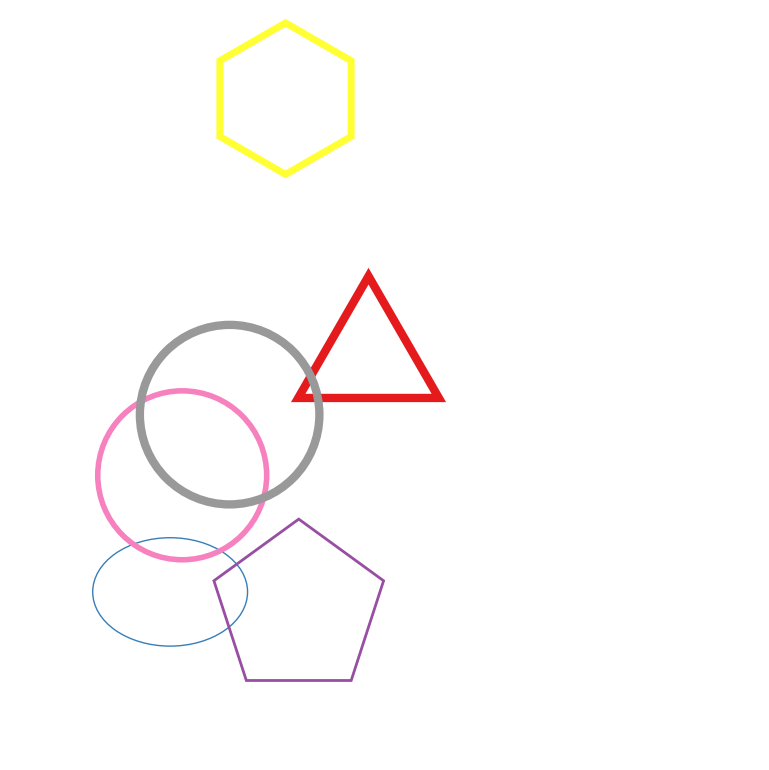[{"shape": "triangle", "thickness": 3, "radius": 0.53, "center": [0.479, 0.536]}, {"shape": "oval", "thickness": 0.5, "radius": 0.5, "center": [0.221, 0.231]}, {"shape": "pentagon", "thickness": 1, "radius": 0.58, "center": [0.388, 0.21]}, {"shape": "hexagon", "thickness": 2.5, "radius": 0.49, "center": [0.371, 0.872]}, {"shape": "circle", "thickness": 2, "radius": 0.55, "center": [0.237, 0.383]}, {"shape": "circle", "thickness": 3, "radius": 0.58, "center": [0.298, 0.462]}]